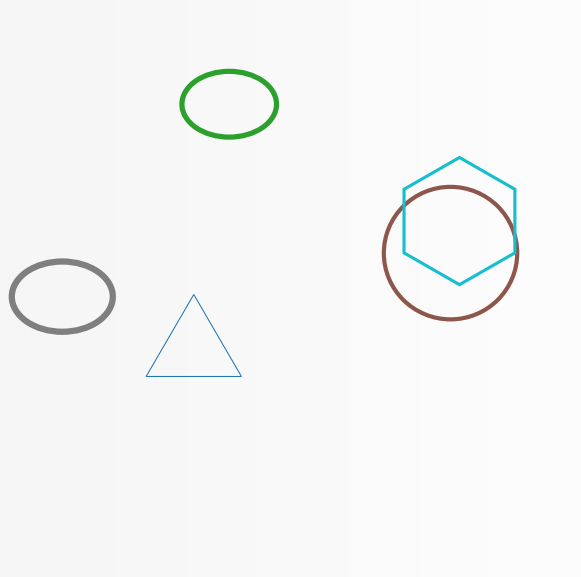[{"shape": "triangle", "thickness": 0.5, "radius": 0.47, "center": [0.333, 0.395]}, {"shape": "oval", "thickness": 2.5, "radius": 0.41, "center": [0.394, 0.819]}, {"shape": "circle", "thickness": 2, "radius": 0.57, "center": [0.775, 0.561]}, {"shape": "oval", "thickness": 3, "radius": 0.43, "center": [0.107, 0.485]}, {"shape": "hexagon", "thickness": 1.5, "radius": 0.55, "center": [0.79, 0.616]}]